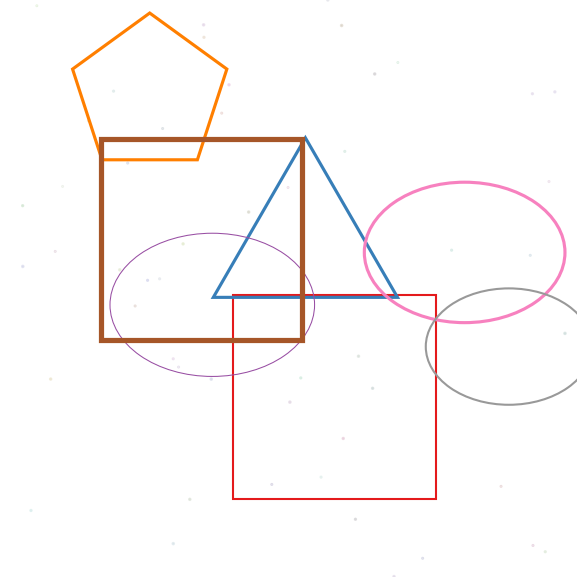[{"shape": "square", "thickness": 1, "radius": 0.88, "center": [0.58, 0.311]}, {"shape": "triangle", "thickness": 1.5, "radius": 0.92, "center": [0.529, 0.576]}, {"shape": "oval", "thickness": 0.5, "radius": 0.89, "center": [0.368, 0.471]}, {"shape": "pentagon", "thickness": 1.5, "radius": 0.7, "center": [0.259, 0.836]}, {"shape": "square", "thickness": 2.5, "radius": 0.87, "center": [0.349, 0.584]}, {"shape": "oval", "thickness": 1.5, "radius": 0.87, "center": [0.805, 0.562]}, {"shape": "oval", "thickness": 1, "radius": 0.72, "center": [0.881, 0.399]}]